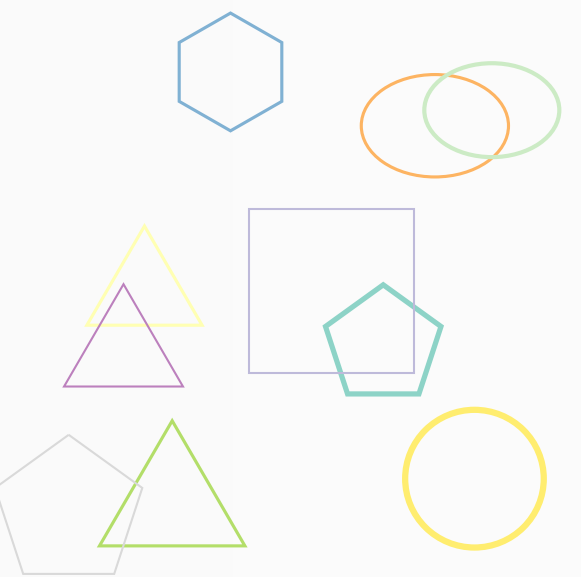[{"shape": "pentagon", "thickness": 2.5, "radius": 0.52, "center": [0.659, 0.402]}, {"shape": "triangle", "thickness": 1.5, "radius": 0.57, "center": [0.249, 0.493]}, {"shape": "square", "thickness": 1, "radius": 0.71, "center": [0.57, 0.495]}, {"shape": "hexagon", "thickness": 1.5, "radius": 0.51, "center": [0.397, 0.875]}, {"shape": "oval", "thickness": 1.5, "radius": 0.63, "center": [0.748, 0.781]}, {"shape": "triangle", "thickness": 1.5, "radius": 0.72, "center": [0.296, 0.126]}, {"shape": "pentagon", "thickness": 1, "radius": 0.67, "center": [0.118, 0.113]}, {"shape": "triangle", "thickness": 1, "radius": 0.59, "center": [0.212, 0.389]}, {"shape": "oval", "thickness": 2, "radius": 0.58, "center": [0.846, 0.808]}, {"shape": "circle", "thickness": 3, "radius": 0.6, "center": [0.816, 0.17]}]